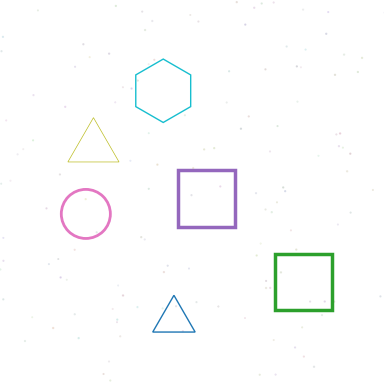[{"shape": "triangle", "thickness": 1, "radius": 0.32, "center": [0.452, 0.169]}, {"shape": "square", "thickness": 2.5, "radius": 0.37, "center": [0.789, 0.267]}, {"shape": "square", "thickness": 2.5, "radius": 0.37, "center": [0.537, 0.485]}, {"shape": "circle", "thickness": 2, "radius": 0.32, "center": [0.223, 0.444]}, {"shape": "triangle", "thickness": 0.5, "radius": 0.38, "center": [0.243, 0.618]}, {"shape": "hexagon", "thickness": 1, "radius": 0.41, "center": [0.424, 0.764]}]